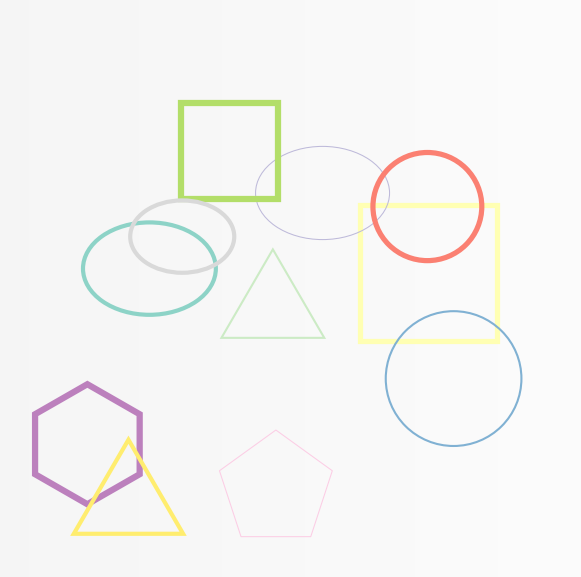[{"shape": "oval", "thickness": 2, "radius": 0.57, "center": [0.257, 0.534]}, {"shape": "square", "thickness": 2.5, "radius": 0.59, "center": [0.737, 0.527]}, {"shape": "oval", "thickness": 0.5, "radius": 0.58, "center": [0.555, 0.665]}, {"shape": "circle", "thickness": 2.5, "radius": 0.47, "center": [0.735, 0.641]}, {"shape": "circle", "thickness": 1, "radius": 0.58, "center": [0.78, 0.344]}, {"shape": "square", "thickness": 3, "radius": 0.42, "center": [0.394, 0.737]}, {"shape": "pentagon", "thickness": 0.5, "radius": 0.51, "center": [0.475, 0.152]}, {"shape": "oval", "thickness": 2, "radius": 0.45, "center": [0.314, 0.589]}, {"shape": "hexagon", "thickness": 3, "radius": 0.52, "center": [0.15, 0.23]}, {"shape": "triangle", "thickness": 1, "radius": 0.51, "center": [0.469, 0.465]}, {"shape": "triangle", "thickness": 2, "radius": 0.54, "center": [0.221, 0.129]}]